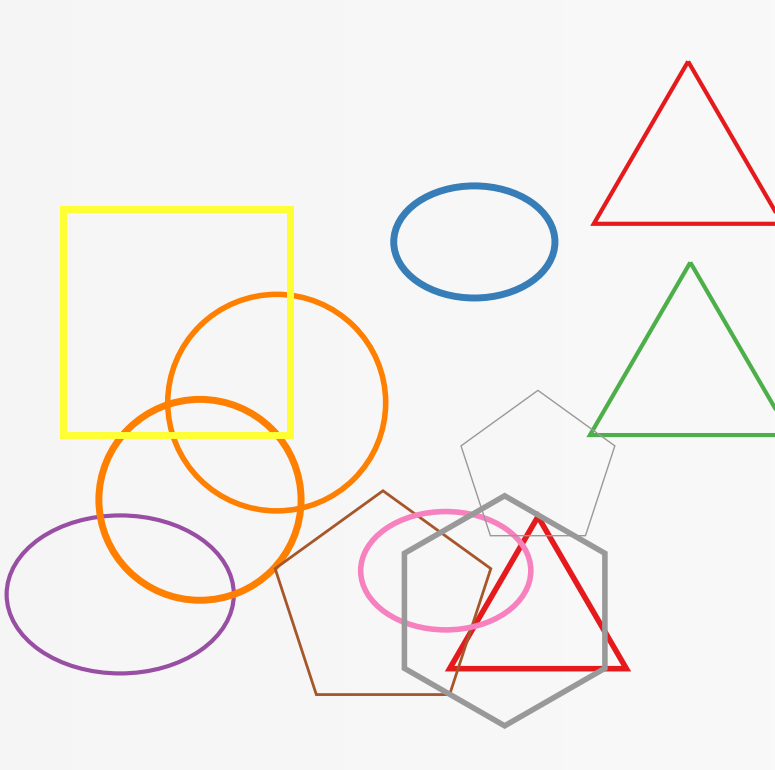[{"shape": "triangle", "thickness": 2, "radius": 0.66, "center": [0.694, 0.197]}, {"shape": "triangle", "thickness": 1.5, "radius": 0.7, "center": [0.888, 0.78]}, {"shape": "oval", "thickness": 2.5, "radius": 0.52, "center": [0.612, 0.686]}, {"shape": "triangle", "thickness": 1.5, "radius": 0.75, "center": [0.891, 0.51]}, {"shape": "oval", "thickness": 1.5, "radius": 0.73, "center": [0.155, 0.228]}, {"shape": "circle", "thickness": 2.5, "radius": 0.65, "center": [0.258, 0.351]}, {"shape": "circle", "thickness": 2, "radius": 0.7, "center": [0.357, 0.477]}, {"shape": "square", "thickness": 2.5, "radius": 0.73, "center": [0.228, 0.582]}, {"shape": "pentagon", "thickness": 1, "radius": 0.73, "center": [0.494, 0.216]}, {"shape": "oval", "thickness": 2, "radius": 0.55, "center": [0.575, 0.259]}, {"shape": "pentagon", "thickness": 0.5, "radius": 0.52, "center": [0.694, 0.389]}, {"shape": "hexagon", "thickness": 2, "radius": 0.75, "center": [0.651, 0.207]}]